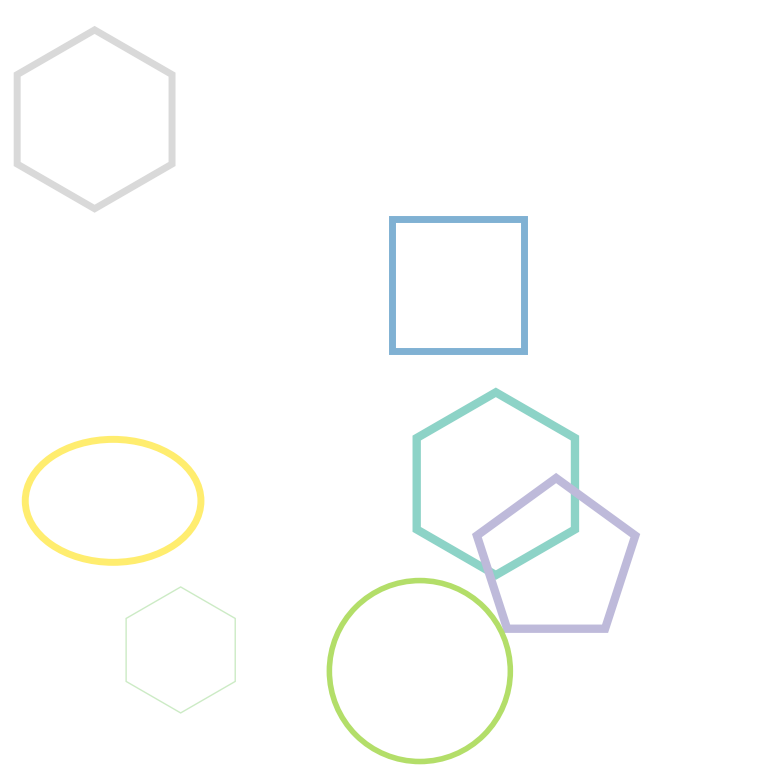[{"shape": "hexagon", "thickness": 3, "radius": 0.59, "center": [0.644, 0.372]}, {"shape": "pentagon", "thickness": 3, "radius": 0.54, "center": [0.722, 0.271]}, {"shape": "square", "thickness": 2.5, "radius": 0.43, "center": [0.595, 0.63]}, {"shape": "circle", "thickness": 2, "radius": 0.59, "center": [0.545, 0.129]}, {"shape": "hexagon", "thickness": 2.5, "radius": 0.58, "center": [0.123, 0.845]}, {"shape": "hexagon", "thickness": 0.5, "radius": 0.41, "center": [0.235, 0.156]}, {"shape": "oval", "thickness": 2.5, "radius": 0.57, "center": [0.147, 0.35]}]